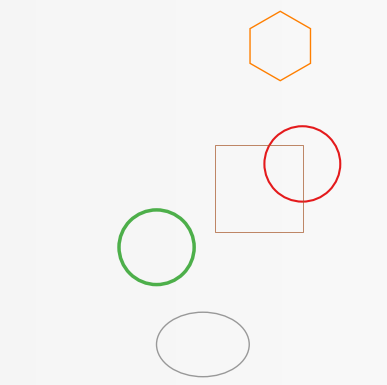[{"shape": "circle", "thickness": 1.5, "radius": 0.49, "center": [0.78, 0.574]}, {"shape": "circle", "thickness": 2.5, "radius": 0.48, "center": [0.404, 0.358]}, {"shape": "hexagon", "thickness": 1, "radius": 0.45, "center": [0.723, 0.881]}, {"shape": "square", "thickness": 0.5, "radius": 0.57, "center": [0.668, 0.511]}, {"shape": "oval", "thickness": 1, "radius": 0.6, "center": [0.524, 0.105]}]